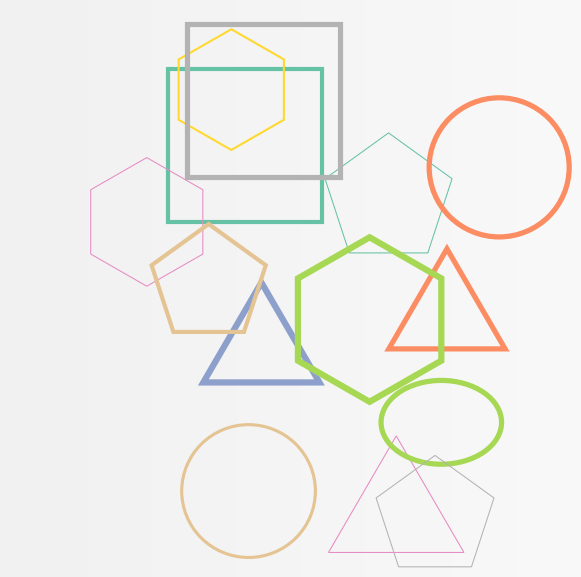[{"shape": "pentagon", "thickness": 0.5, "radius": 0.57, "center": [0.668, 0.654]}, {"shape": "square", "thickness": 2, "radius": 0.66, "center": [0.421, 0.747]}, {"shape": "triangle", "thickness": 2.5, "radius": 0.58, "center": [0.769, 0.453]}, {"shape": "circle", "thickness": 2.5, "radius": 0.6, "center": [0.859, 0.709]}, {"shape": "triangle", "thickness": 3, "radius": 0.58, "center": [0.45, 0.395]}, {"shape": "hexagon", "thickness": 0.5, "radius": 0.56, "center": [0.253, 0.615]}, {"shape": "triangle", "thickness": 0.5, "radius": 0.67, "center": [0.682, 0.11]}, {"shape": "hexagon", "thickness": 3, "radius": 0.71, "center": [0.636, 0.446]}, {"shape": "oval", "thickness": 2.5, "radius": 0.52, "center": [0.759, 0.268]}, {"shape": "hexagon", "thickness": 1, "radius": 0.52, "center": [0.398, 0.844]}, {"shape": "pentagon", "thickness": 2, "radius": 0.52, "center": [0.359, 0.508]}, {"shape": "circle", "thickness": 1.5, "radius": 0.57, "center": [0.428, 0.149]}, {"shape": "square", "thickness": 2.5, "radius": 0.66, "center": [0.453, 0.826]}, {"shape": "pentagon", "thickness": 0.5, "radius": 0.53, "center": [0.748, 0.104]}]